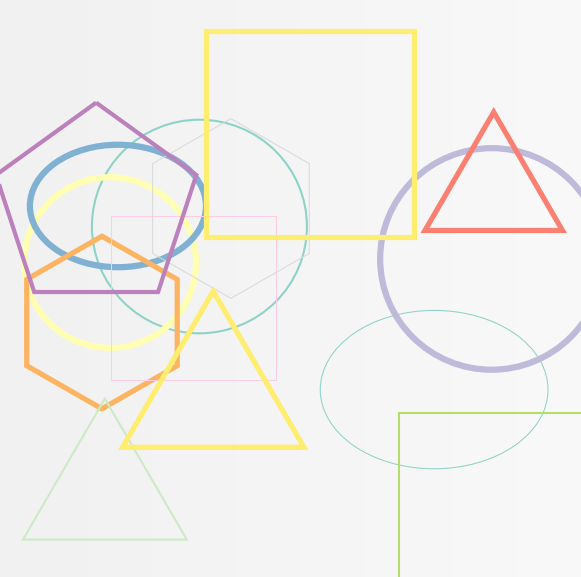[{"shape": "circle", "thickness": 1, "radius": 0.92, "center": [0.343, 0.607]}, {"shape": "oval", "thickness": 0.5, "radius": 0.98, "center": [0.747, 0.324]}, {"shape": "circle", "thickness": 3, "radius": 0.74, "center": [0.189, 0.544]}, {"shape": "circle", "thickness": 3, "radius": 0.96, "center": [0.846, 0.551]}, {"shape": "triangle", "thickness": 2.5, "radius": 0.68, "center": [0.849, 0.668]}, {"shape": "oval", "thickness": 3, "radius": 0.76, "center": [0.203, 0.642]}, {"shape": "hexagon", "thickness": 2.5, "radius": 0.75, "center": [0.175, 0.441]}, {"shape": "square", "thickness": 1, "radius": 0.86, "center": [0.859, 0.112]}, {"shape": "square", "thickness": 0.5, "radius": 0.71, "center": [0.333, 0.483]}, {"shape": "hexagon", "thickness": 0.5, "radius": 0.78, "center": [0.397, 0.638]}, {"shape": "pentagon", "thickness": 2, "radius": 0.91, "center": [0.165, 0.64]}, {"shape": "triangle", "thickness": 1, "radius": 0.81, "center": [0.18, 0.146]}, {"shape": "square", "thickness": 2.5, "radius": 0.89, "center": [0.534, 0.767]}, {"shape": "triangle", "thickness": 2.5, "radius": 0.9, "center": [0.367, 0.315]}]